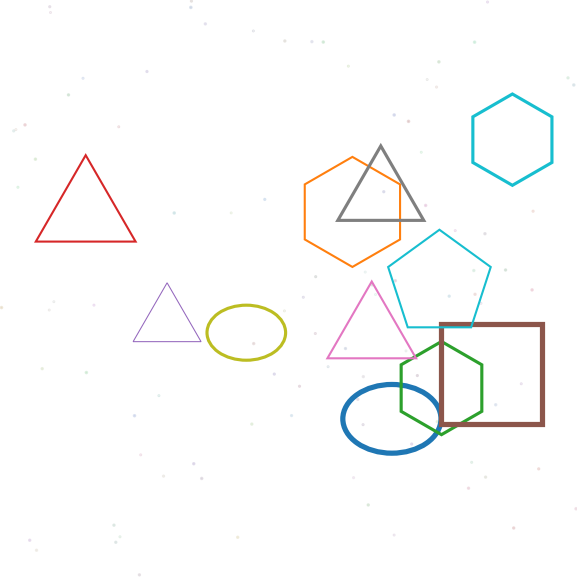[{"shape": "oval", "thickness": 2.5, "radius": 0.42, "center": [0.679, 0.274]}, {"shape": "hexagon", "thickness": 1, "radius": 0.48, "center": [0.61, 0.632]}, {"shape": "hexagon", "thickness": 1.5, "radius": 0.4, "center": [0.764, 0.327]}, {"shape": "triangle", "thickness": 1, "radius": 0.5, "center": [0.148, 0.631]}, {"shape": "triangle", "thickness": 0.5, "radius": 0.34, "center": [0.289, 0.441]}, {"shape": "square", "thickness": 2.5, "radius": 0.43, "center": [0.851, 0.352]}, {"shape": "triangle", "thickness": 1, "radius": 0.44, "center": [0.644, 0.423]}, {"shape": "triangle", "thickness": 1.5, "radius": 0.43, "center": [0.659, 0.66]}, {"shape": "oval", "thickness": 1.5, "radius": 0.34, "center": [0.427, 0.423]}, {"shape": "pentagon", "thickness": 1, "radius": 0.47, "center": [0.761, 0.508]}, {"shape": "hexagon", "thickness": 1.5, "radius": 0.4, "center": [0.887, 0.757]}]